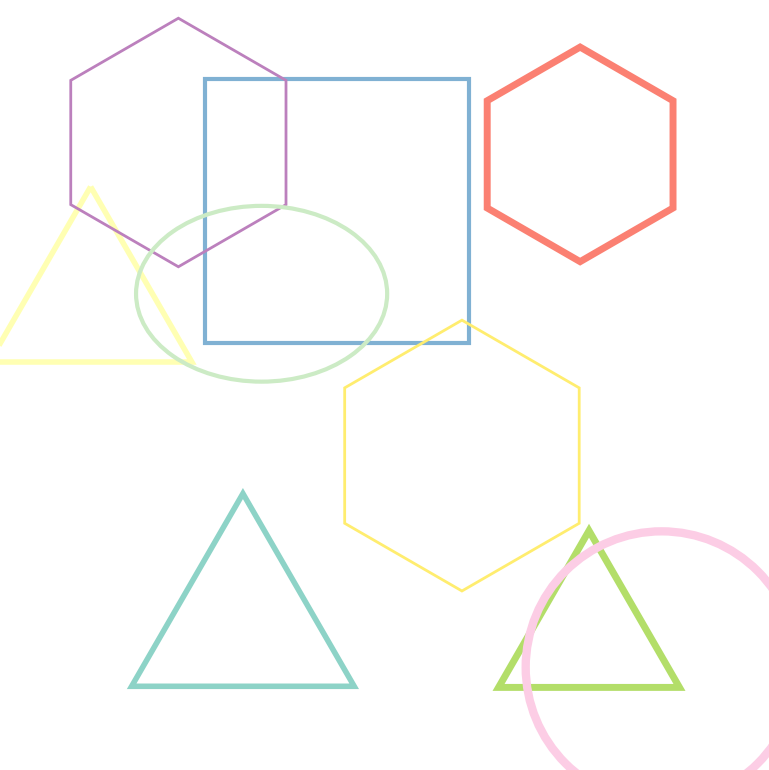[{"shape": "triangle", "thickness": 2, "radius": 0.83, "center": [0.315, 0.192]}, {"shape": "triangle", "thickness": 2, "radius": 0.76, "center": [0.118, 0.606]}, {"shape": "hexagon", "thickness": 2.5, "radius": 0.7, "center": [0.753, 0.8]}, {"shape": "square", "thickness": 1.5, "radius": 0.86, "center": [0.438, 0.726]}, {"shape": "triangle", "thickness": 2.5, "radius": 0.68, "center": [0.765, 0.175]}, {"shape": "circle", "thickness": 3, "radius": 0.88, "center": [0.859, 0.133]}, {"shape": "hexagon", "thickness": 1, "radius": 0.81, "center": [0.232, 0.815]}, {"shape": "oval", "thickness": 1.5, "radius": 0.82, "center": [0.34, 0.619]}, {"shape": "hexagon", "thickness": 1, "radius": 0.88, "center": [0.6, 0.408]}]